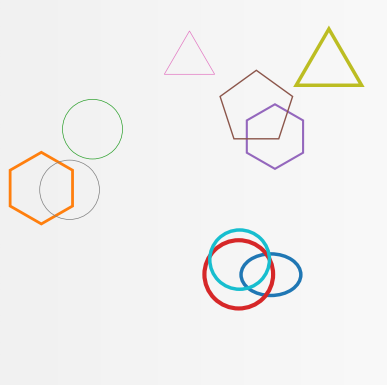[{"shape": "oval", "thickness": 2.5, "radius": 0.39, "center": [0.699, 0.287]}, {"shape": "hexagon", "thickness": 2, "radius": 0.46, "center": [0.107, 0.511]}, {"shape": "circle", "thickness": 0.5, "radius": 0.39, "center": [0.239, 0.665]}, {"shape": "circle", "thickness": 3, "radius": 0.44, "center": [0.616, 0.287]}, {"shape": "hexagon", "thickness": 1.5, "radius": 0.42, "center": [0.71, 0.645]}, {"shape": "pentagon", "thickness": 1, "radius": 0.49, "center": [0.662, 0.719]}, {"shape": "triangle", "thickness": 0.5, "radius": 0.38, "center": [0.489, 0.845]}, {"shape": "circle", "thickness": 0.5, "radius": 0.39, "center": [0.18, 0.507]}, {"shape": "triangle", "thickness": 2.5, "radius": 0.49, "center": [0.849, 0.827]}, {"shape": "circle", "thickness": 2.5, "radius": 0.38, "center": [0.618, 0.326]}]